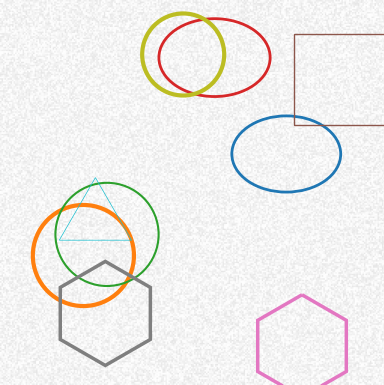[{"shape": "oval", "thickness": 2, "radius": 0.71, "center": [0.744, 0.6]}, {"shape": "circle", "thickness": 3, "radius": 0.66, "center": [0.217, 0.336]}, {"shape": "circle", "thickness": 1.5, "radius": 0.67, "center": [0.278, 0.391]}, {"shape": "oval", "thickness": 2, "radius": 0.72, "center": [0.557, 0.85]}, {"shape": "square", "thickness": 1, "radius": 0.59, "center": [0.883, 0.793]}, {"shape": "hexagon", "thickness": 2.5, "radius": 0.66, "center": [0.784, 0.101]}, {"shape": "hexagon", "thickness": 2.5, "radius": 0.68, "center": [0.274, 0.186]}, {"shape": "circle", "thickness": 3, "radius": 0.53, "center": [0.476, 0.858]}, {"shape": "triangle", "thickness": 0.5, "radius": 0.54, "center": [0.248, 0.43]}]